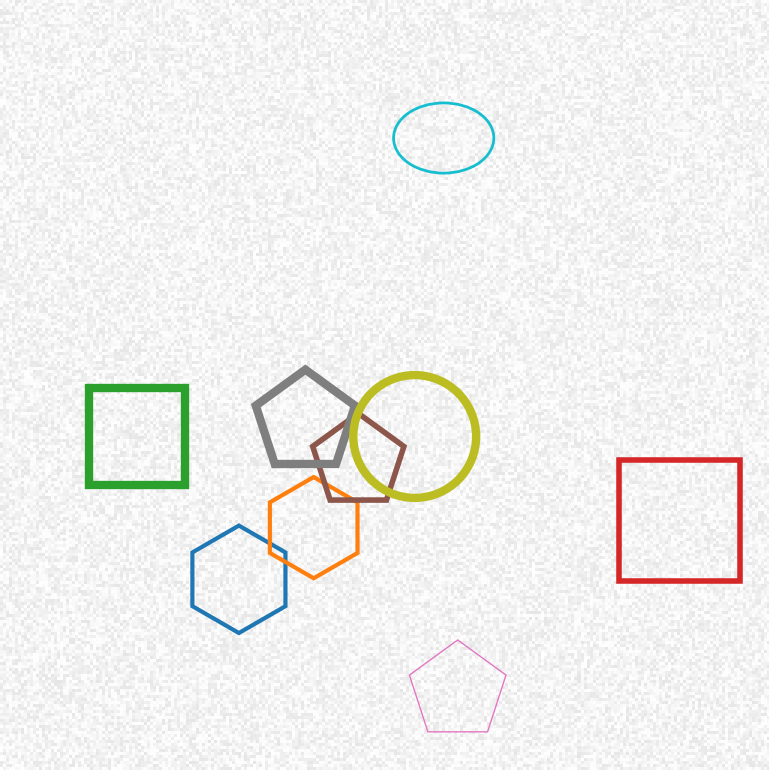[{"shape": "hexagon", "thickness": 1.5, "radius": 0.35, "center": [0.31, 0.248]}, {"shape": "hexagon", "thickness": 1.5, "radius": 0.33, "center": [0.407, 0.315]}, {"shape": "square", "thickness": 3, "radius": 0.31, "center": [0.178, 0.433]}, {"shape": "square", "thickness": 2, "radius": 0.39, "center": [0.883, 0.325]}, {"shape": "pentagon", "thickness": 2, "radius": 0.31, "center": [0.465, 0.401]}, {"shape": "pentagon", "thickness": 0.5, "radius": 0.33, "center": [0.594, 0.103]}, {"shape": "pentagon", "thickness": 3, "radius": 0.34, "center": [0.397, 0.452]}, {"shape": "circle", "thickness": 3, "radius": 0.4, "center": [0.539, 0.433]}, {"shape": "oval", "thickness": 1, "radius": 0.33, "center": [0.576, 0.821]}]